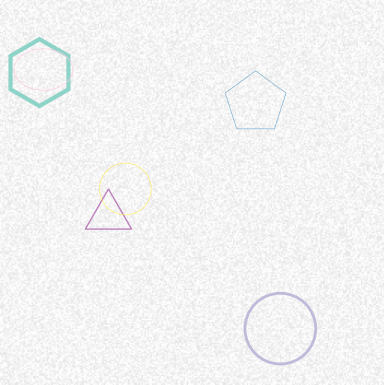[{"shape": "hexagon", "thickness": 3, "radius": 0.43, "center": [0.103, 0.811]}, {"shape": "circle", "thickness": 2, "radius": 0.46, "center": [0.728, 0.146]}, {"shape": "pentagon", "thickness": 0.5, "radius": 0.42, "center": [0.664, 0.733]}, {"shape": "oval", "thickness": 0.5, "radius": 0.38, "center": [0.113, 0.819]}, {"shape": "triangle", "thickness": 1, "radius": 0.35, "center": [0.282, 0.44]}, {"shape": "circle", "thickness": 0.5, "radius": 0.34, "center": [0.326, 0.509]}]